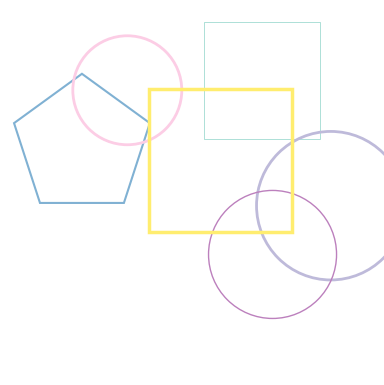[{"shape": "square", "thickness": 0.5, "radius": 0.76, "center": [0.68, 0.791]}, {"shape": "circle", "thickness": 2, "radius": 0.96, "center": [0.859, 0.466]}, {"shape": "pentagon", "thickness": 1.5, "radius": 0.93, "center": [0.213, 0.623]}, {"shape": "circle", "thickness": 2, "radius": 0.71, "center": [0.331, 0.766]}, {"shape": "circle", "thickness": 1, "radius": 0.83, "center": [0.708, 0.339]}, {"shape": "square", "thickness": 2.5, "radius": 0.93, "center": [0.572, 0.583]}]